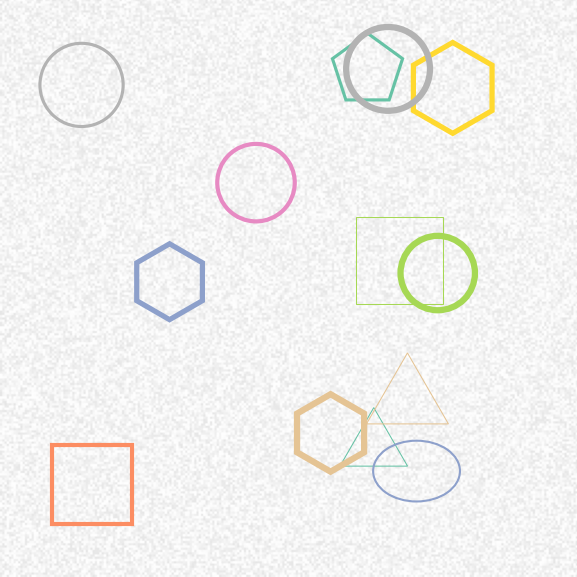[{"shape": "pentagon", "thickness": 1.5, "radius": 0.32, "center": [0.636, 0.878]}, {"shape": "triangle", "thickness": 0.5, "radius": 0.34, "center": [0.647, 0.226]}, {"shape": "square", "thickness": 2, "radius": 0.34, "center": [0.159, 0.161]}, {"shape": "hexagon", "thickness": 2.5, "radius": 0.33, "center": [0.294, 0.511]}, {"shape": "oval", "thickness": 1, "radius": 0.38, "center": [0.721, 0.183]}, {"shape": "circle", "thickness": 2, "radius": 0.34, "center": [0.443, 0.683]}, {"shape": "square", "thickness": 0.5, "radius": 0.38, "center": [0.692, 0.547]}, {"shape": "circle", "thickness": 3, "radius": 0.32, "center": [0.758, 0.526]}, {"shape": "hexagon", "thickness": 2.5, "radius": 0.39, "center": [0.784, 0.847]}, {"shape": "triangle", "thickness": 0.5, "radius": 0.41, "center": [0.706, 0.306]}, {"shape": "hexagon", "thickness": 3, "radius": 0.34, "center": [0.572, 0.249]}, {"shape": "circle", "thickness": 3, "radius": 0.36, "center": [0.672, 0.88]}, {"shape": "circle", "thickness": 1.5, "radius": 0.36, "center": [0.141, 0.852]}]